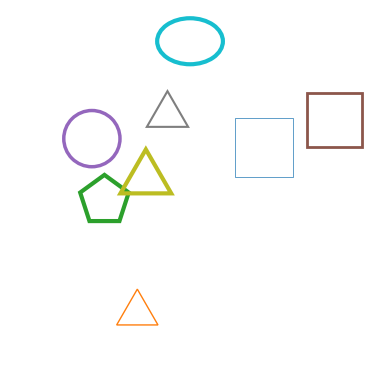[{"shape": "square", "thickness": 0.5, "radius": 0.38, "center": [0.686, 0.617]}, {"shape": "triangle", "thickness": 1, "radius": 0.31, "center": [0.357, 0.187]}, {"shape": "pentagon", "thickness": 3, "radius": 0.33, "center": [0.271, 0.479]}, {"shape": "circle", "thickness": 2.5, "radius": 0.36, "center": [0.239, 0.64]}, {"shape": "square", "thickness": 2, "radius": 0.35, "center": [0.868, 0.688]}, {"shape": "triangle", "thickness": 1.5, "radius": 0.31, "center": [0.435, 0.701]}, {"shape": "triangle", "thickness": 3, "radius": 0.38, "center": [0.379, 0.536]}, {"shape": "oval", "thickness": 3, "radius": 0.43, "center": [0.494, 0.893]}]